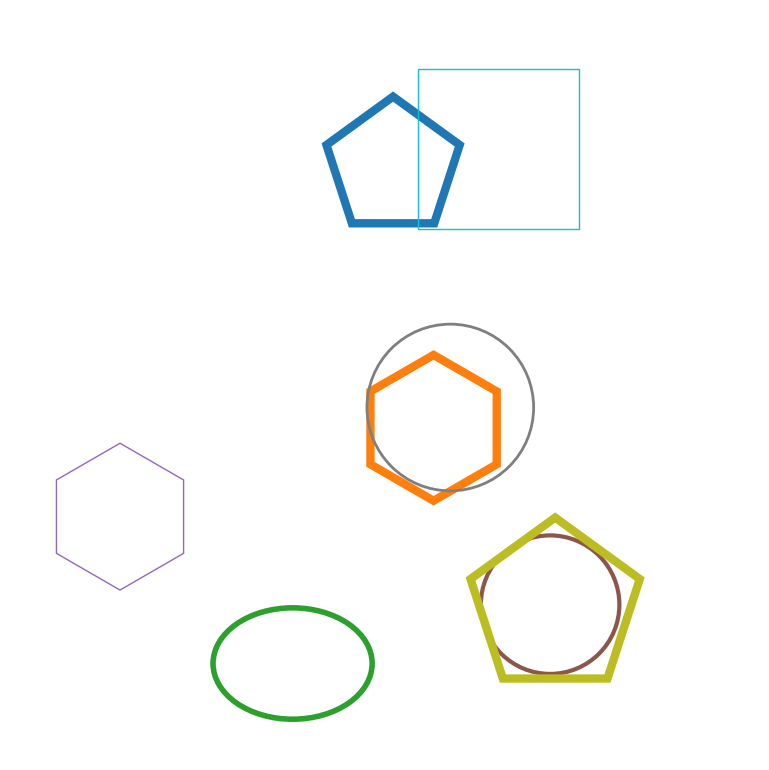[{"shape": "pentagon", "thickness": 3, "radius": 0.45, "center": [0.51, 0.784]}, {"shape": "hexagon", "thickness": 3, "radius": 0.47, "center": [0.563, 0.444]}, {"shape": "oval", "thickness": 2, "radius": 0.52, "center": [0.38, 0.138]}, {"shape": "hexagon", "thickness": 0.5, "radius": 0.48, "center": [0.156, 0.329]}, {"shape": "circle", "thickness": 1.5, "radius": 0.45, "center": [0.714, 0.215]}, {"shape": "circle", "thickness": 1, "radius": 0.54, "center": [0.585, 0.471]}, {"shape": "pentagon", "thickness": 3, "radius": 0.58, "center": [0.721, 0.212]}, {"shape": "square", "thickness": 0.5, "radius": 0.52, "center": [0.647, 0.806]}]